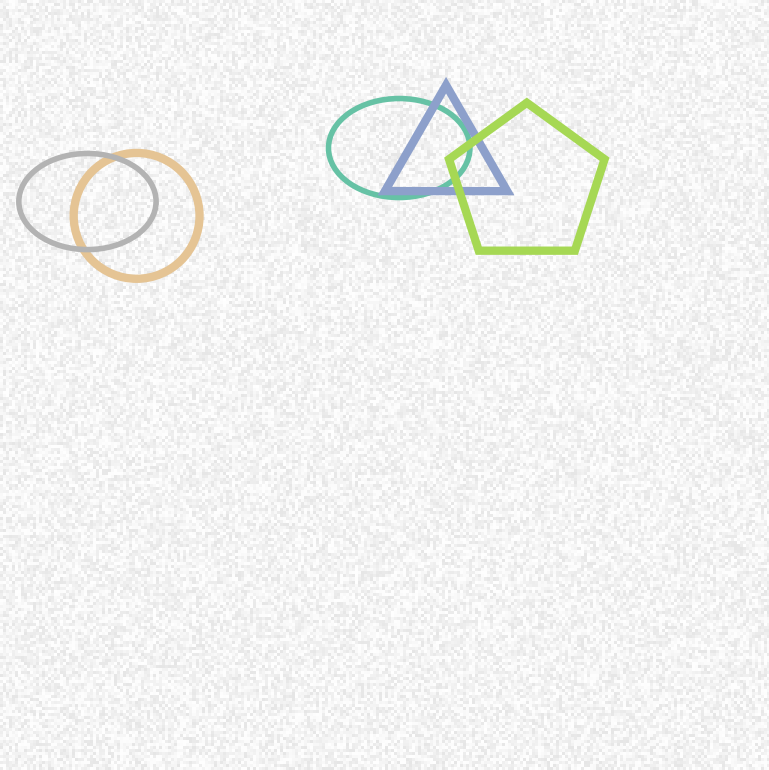[{"shape": "oval", "thickness": 2, "radius": 0.46, "center": [0.518, 0.808]}, {"shape": "triangle", "thickness": 3, "radius": 0.46, "center": [0.579, 0.798]}, {"shape": "pentagon", "thickness": 3, "radius": 0.53, "center": [0.684, 0.76]}, {"shape": "circle", "thickness": 3, "radius": 0.41, "center": [0.177, 0.72]}, {"shape": "oval", "thickness": 2, "radius": 0.45, "center": [0.114, 0.738]}]